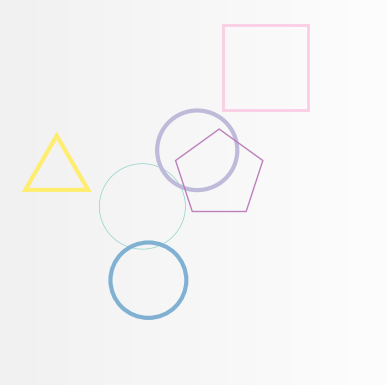[{"shape": "circle", "thickness": 0.5, "radius": 0.56, "center": [0.367, 0.464]}, {"shape": "circle", "thickness": 3, "radius": 0.52, "center": [0.509, 0.61]}, {"shape": "circle", "thickness": 3, "radius": 0.49, "center": [0.383, 0.272]}, {"shape": "square", "thickness": 2, "radius": 0.55, "center": [0.686, 0.825]}, {"shape": "pentagon", "thickness": 1, "radius": 0.59, "center": [0.566, 0.546]}, {"shape": "triangle", "thickness": 3, "radius": 0.47, "center": [0.146, 0.554]}]